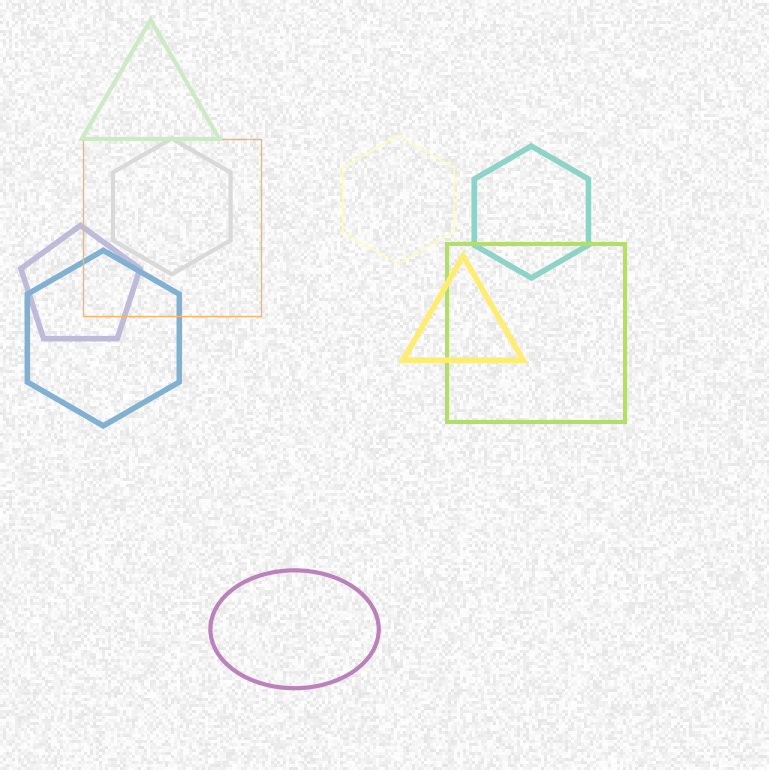[{"shape": "hexagon", "thickness": 2, "radius": 0.43, "center": [0.69, 0.725]}, {"shape": "hexagon", "thickness": 0.5, "radius": 0.42, "center": [0.517, 0.741]}, {"shape": "pentagon", "thickness": 2, "radius": 0.41, "center": [0.104, 0.626]}, {"shape": "hexagon", "thickness": 2, "radius": 0.57, "center": [0.134, 0.561]}, {"shape": "square", "thickness": 0.5, "radius": 0.58, "center": [0.224, 0.704]}, {"shape": "square", "thickness": 1.5, "radius": 0.58, "center": [0.696, 0.568]}, {"shape": "hexagon", "thickness": 1.5, "radius": 0.44, "center": [0.223, 0.732]}, {"shape": "oval", "thickness": 1.5, "radius": 0.55, "center": [0.383, 0.183]}, {"shape": "triangle", "thickness": 1.5, "radius": 0.52, "center": [0.196, 0.871]}, {"shape": "triangle", "thickness": 2, "radius": 0.45, "center": [0.601, 0.577]}]